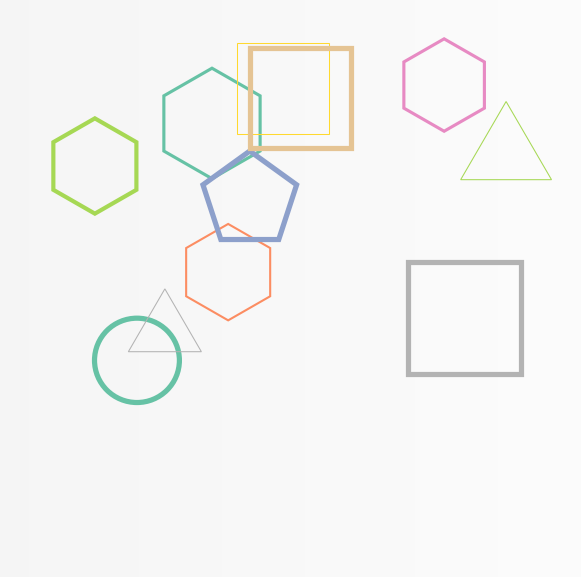[{"shape": "hexagon", "thickness": 1.5, "radius": 0.48, "center": [0.365, 0.785]}, {"shape": "circle", "thickness": 2.5, "radius": 0.37, "center": [0.236, 0.375]}, {"shape": "hexagon", "thickness": 1, "radius": 0.42, "center": [0.393, 0.528]}, {"shape": "pentagon", "thickness": 2.5, "radius": 0.42, "center": [0.43, 0.653]}, {"shape": "hexagon", "thickness": 1.5, "radius": 0.4, "center": [0.764, 0.852]}, {"shape": "hexagon", "thickness": 2, "radius": 0.41, "center": [0.163, 0.712]}, {"shape": "triangle", "thickness": 0.5, "radius": 0.45, "center": [0.871, 0.733]}, {"shape": "square", "thickness": 0.5, "radius": 0.39, "center": [0.487, 0.846]}, {"shape": "square", "thickness": 2.5, "radius": 0.43, "center": [0.516, 0.83]}, {"shape": "square", "thickness": 2.5, "radius": 0.49, "center": [0.799, 0.449]}, {"shape": "triangle", "thickness": 0.5, "radius": 0.36, "center": [0.284, 0.426]}]